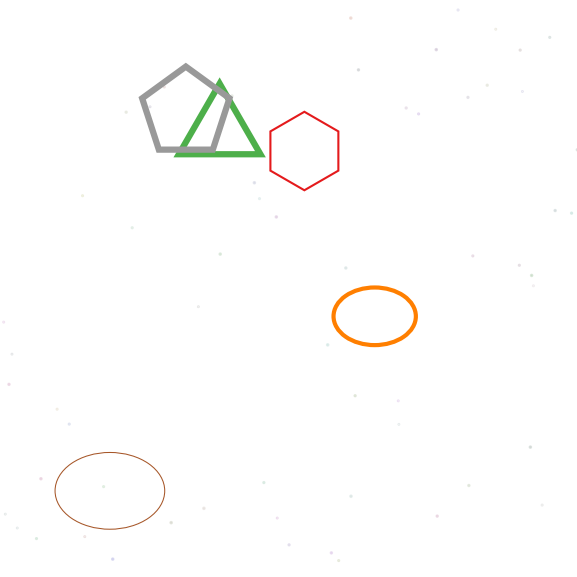[{"shape": "hexagon", "thickness": 1, "radius": 0.34, "center": [0.527, 0.738]}, {"shape": "triangle", "thickness": 3, "radius": 0.41, "center": [0.38, 0.773]}, {"shape": "oval", "thickness": 2, "radius": 0.36, "center": [0.649, 0.451]}, {"shape": "oval", "thickness": 0.5, "radius": 0.47, "center": [0.19, 0.149]}, {"shape": "pentagon", "thickness": 3, "radius": 0.4, "center": [0.322, 0.804]}]